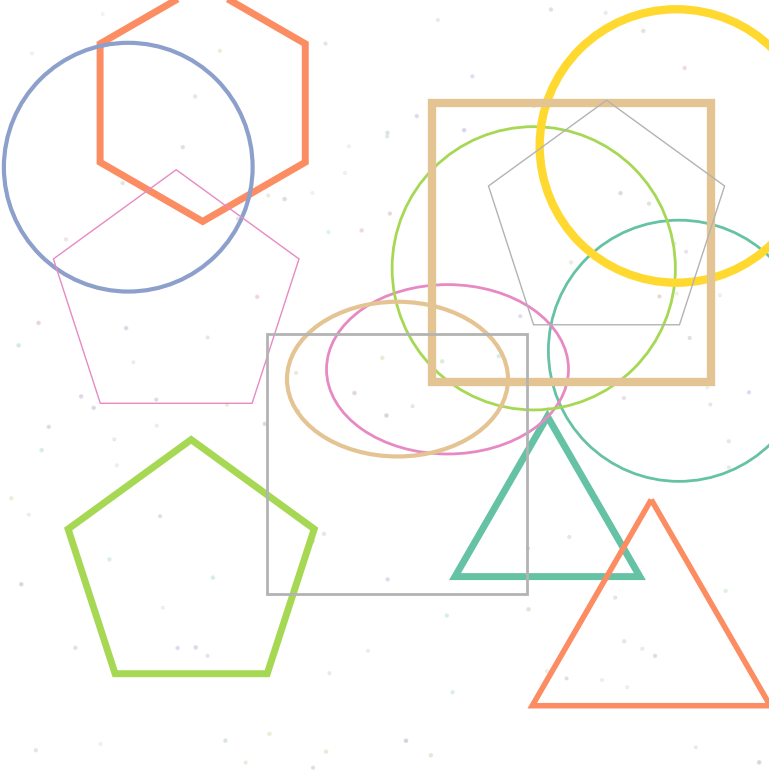[{"shape": "circle", "thickness": 1, "radius": 0.85, "center": [0.882, 0.544]}, {"shape": "triangle", "thickness": 2.5, "radius": 0.69, "center": [0.711, 0.32]}, {"shape": "triangle", "thickness": 2, "radius": 0.89, "center": [0.846, 0.173]}, {"shape": "hexagon", "thickness": 2.5, "radius": 0.77, "center": [0.263, 0.866]}, {"shape": "circle", "thickness": 1.5, "radius": 0.81, "center": [0.167, 0.783]}, {"shape": "pentagon", "thickness": 0.5, "radius": 0.84, "center": [0.229, 0.612]}, {"shape": "oval", "thickness": 1, "radius": 0.79, "center": [0.581, 0.52]}, {"shape": "circle", "thickness": 1, "radius": 0.92, "center": [0.693, 0.652]}, {"shape": "pentagon", "thickness": 2.5, "radius": 0.84, "center": [0.248, 0.261]}, {"shape": "circle", "thickness": 3, "radius": 0.89, "center": [0.878, 0.81]}, {"shape": "square", "thickness": 3, "radius": 0.91, "center": [0.742, 0.685]}, {"shape": "oval", "thickness": 1.5, "radius": 0.72, "center": [0.516, 0.508]}, {"shape": "pentagon", "thickness": 0.5, "radius": 0.81, "center": [0.788, 0.709]}, {"shape": "square", "thickness": 1, "radius": 0.85, "center": [0.516, 0.397]}]